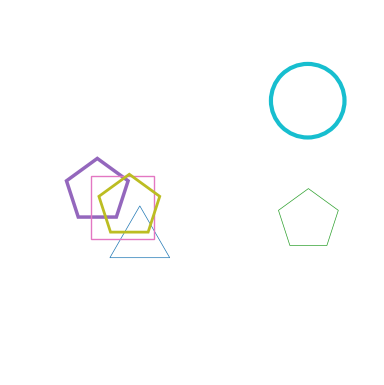[{"shape": "triangle", "thickness": 0.5, "radius": 0.45, "center": [0.363, 0.376]}, {"shape": "pentagon", "thickness": 0.5, "radius": 0.41, "center": [0.801, 0.428]}, {"shape": "pentagon", "thickness": 2.5, "radius": 0.42, "center": [0.253, 0.504]}, {"shape": "square", "thickness": 1, "radius": 0.41, "center": [0.319, 0.461]}, {"shape": "pentagon", "thickness": 2, "radius": 0.42, "center": [0.336, 0.464]}, {"shape": "circle", "thickness": 3, "radius": 0.48, "center": [0.799, 0.738]}]